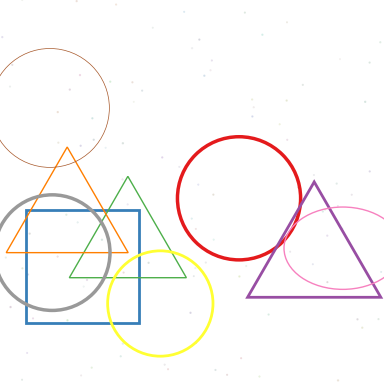[{"shape": "circle", "thickness": 2.5, "radius": 0.8, "center": [0.621, 0.485]}, {"shape": "square", "thickness": 2, "radius": 0.73, "center": [0.214, 0.308]}, {"shape": "triangle", "thickness": 1, "radius": 0.88, "center": [0.332, 0.366]}, {"shape": "triangle", "thickness": 2, "radius": 1.0, "center": [0.816, 0.328]}, {"shape": "triangle", "thickness": 1, "radius": 0.91, "center": [0.175, 0.435]}, {"shape": "circle", "thickness": 2, "radius": 0.68, "center": [0.416, 0.212]}, {"shape": "circle", "thickness": 0.5, "radius": 0.77, "center": [0.13, 0.72]}, {"shape": "oval", "thickness": 1, "radius": 0.76, "center": [0.89, 0.355]}, {"shape": "circle", "thickness": 2.5, "radius": 0.75, "center": [0.136, 0.344]}]